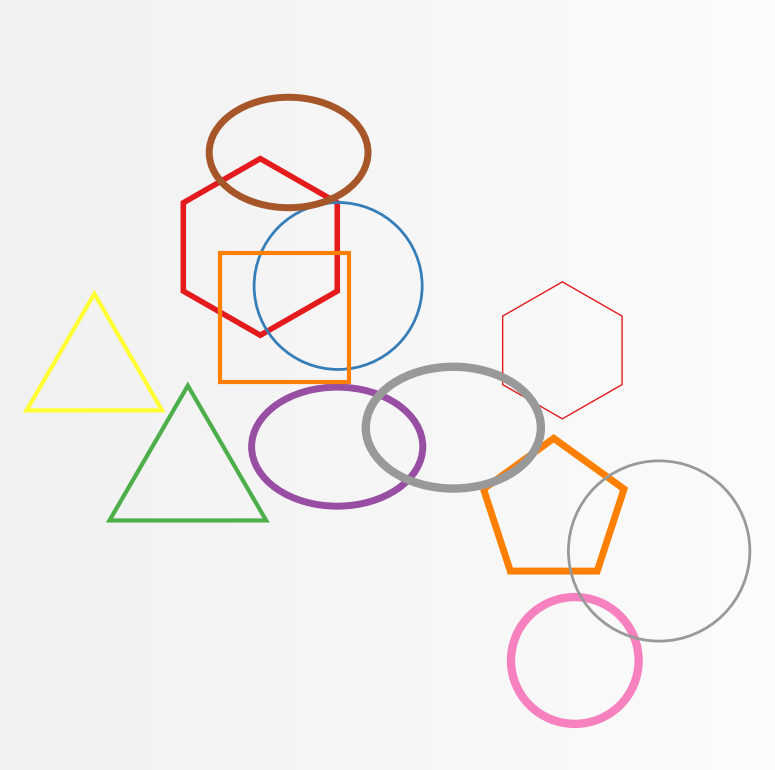[{"shape": "hexagon", "thickness": 0.5, "radius": 0.44, "center": [0.726, 0.545]}, {"shape": "hexagon", "thickness": 2, "radius": 0.57, "center": [0.336, 0.679]}, {"shape": "circle", "thickness": 1, "radius": 0.54, "center": [0.436, 0.629]}, {"shape": "triangle", "thickness": 1.5, "radius": 0.58, "center": [0.242, 0.382]}, {"shape": "oval", "thickness": 2.5, "radius": 0.55, "center": [0.435, 0.42]}, {"shape": "pentagon", "thickness": 2.5, "radius": 0.48, "center": [0.715, 0.335]}, {"shape": "square", "thickness": 1.5, "radius": 0.42, "center": [0.367, 0.588]}, {"shape": "triangle", "thickness": 1.5, "radius": 0.5, "center": [0.122, 0.518]}, {"shape": "oval", "thickness": 2.5, "radius": 0.51, "center": [0.372, 0.802]}, {"shape": "circle", "thickness": 3, "radius": 0.41, "center": [0.742, 0.142]}, {"shape": "circle", "thickness": 1, "radius": 0.59, "center": [0.85, 0.284]}, {"shape": "oval", "thickness": 3, "radius": 0.56, "center": [0.585, 0.445]}]